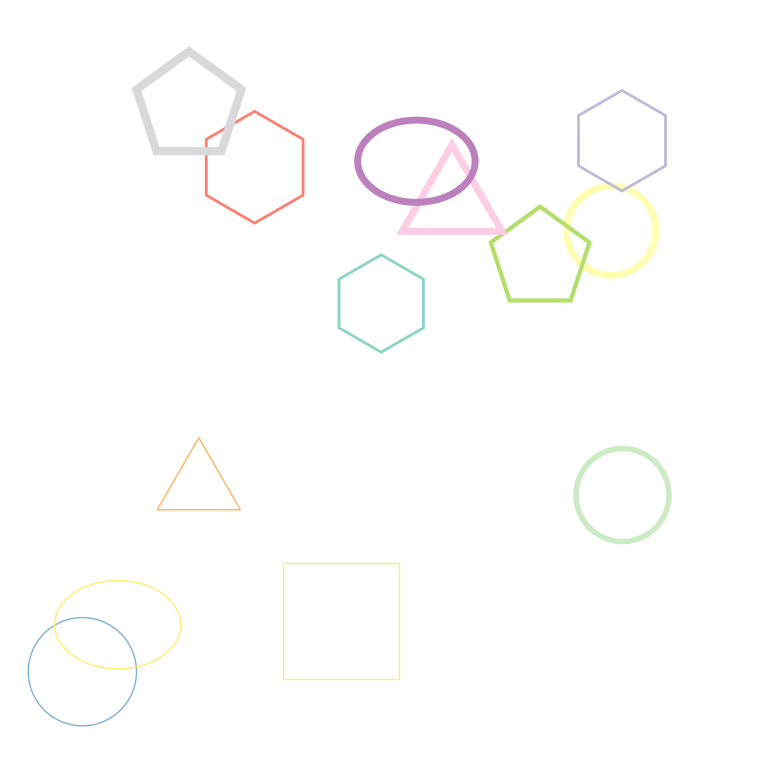[{"shape": "hexagon", "thickness": 1, "radius": 0.32, "center": [0.495, 0.606]}, {"shape": "circle", "thickness": 2.5, "radius": 0.29, "center": [0.794, 0.7]}, {"shape": "hexagon", "thickness": 1, "radius": 0.33, "center": [0.808, 0.817]}, {"shape": "hexagon", "thickness": 1, "radius": 0.36, "center": [0.331, 0.783]}, {"shape": "circle", "thickness": 0.5, "radius": 0.35, "center": [0.107, 0.128]}, {"shape": "triangle", "thickness": 0.5, "radius": 0.31, "center": [0.258, 0.369]}, {"shape": "pentagon", "thickness": 1.5, "radius": 0.34, "center": [0.701, 0.664]}, {"shape": "triangle", "thickness": 2.5, "radius": 0.37, "center": [0.587, 0.737]}, {"shape": "pentagon", "thickness": 3, "radius": 0.36, "center": [0.245, 0.862]}, {"shape": "oval", "thickness": 2.5, "radius": 0.38, "center": [0.541, 0.791]}, {"shape": "circle", "thickness": 2, "radius": 0.3, "center": [0.808, 0.357]}, {"shape": "oval", "thickness": 0.5, "radius": 0.41, "center": [0.153, 0.189]}, {"shape": "square", "thickness": 0.5, "radius": 0.38, "center": [0.442, 0.194]}]